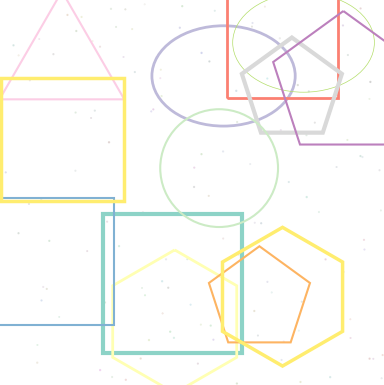[{"shape": "square", "thickness": 3, "radius": 0.9, "center": [0.448, 0.265]}, {"shape": "hexagon", "thickness": 2, "radius": 0.93, "center": [0.454, 0.165]}, {"shape": "oval", "thickness": 2, "radius": 0.93, "center": [0.581, 0.803]}, {"shape": "square", "thickness": 2, "radius": 0.72, "center": [0.735, 0.891]}, {"shape": "square", "thickness": 1.5, "radius": 0.83, "center": [0.132, 0.321]}, {"shape": "pentagon", "thickness": 1.5, "radius": 0.69, "center": [0.674, 0.222]}, {"shape": "oval", "thickness": 0.5, "radius": 0.92, "center": [0.788, 0.889]}, {"shape": "triangle", "thickness": 1.5, "radius": 0.94, "center": [0.161, 0.836]}, {"shape": "pentagon", "thickness": 3, "radius": 0.68, "center": [0.758, 0.766]}, {"shape": "pentagon", "thickness": 1.5, "radius": 0.96, "center": [0.892, 0.78]}, {"shape": "circle", "thickness": 1.5, "radius": 0.76, "center": [0.569, 0.563]}, {"shape": "hexagon", "thickness": 2.5, "radius": 0.9, "center": [0.734, 0.229]}, {"shape": "square", "thickness": 2.5, "radius": 0.8, "center": [0.163, 0.637]}]